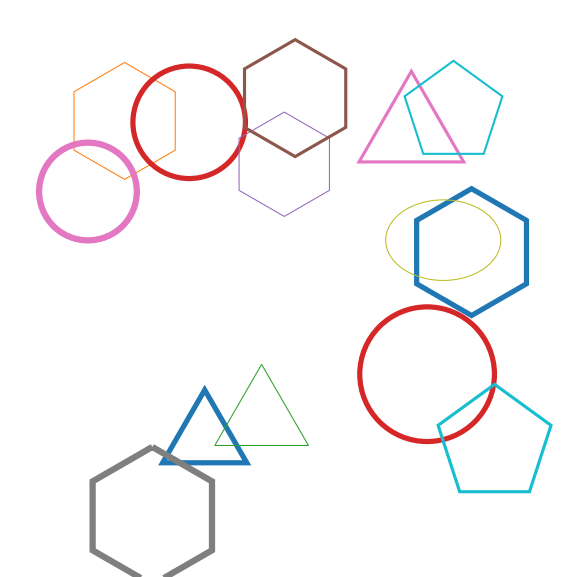[{"shape": "triangle", "thickness": 2.5, "radius": 0.42, "center": [0.354, 0.24]}, {"shape": "hexagon", "thickness": 2.5, "radius": 0.55, "center": [0.817, 0.563]}, {"shape": "hexagon", "thickness": 0.5, "radius": 0.51, "center": [0.216, 0.79]}, {"shape": "triangle", "thickness": 0.5, "radius": 0.47, "center": [0.453, 0.275]}, {"shape": "circle", "thickness": 2.5, "radius": 0.58, "center": [0.74, 0.351]}, {"shape": "circle", "thickness": 2.5, "radius": 0.49, "center": [0.328, 0.787]}, {"shape": "hexagon", "thickness": 0.5, "radius": 0.45, "center": [0.492, 0.715]}, {"shape": "hexagon", "thickness": 1.5, "radius": 0.51, "center": [0.511, 0.829]}, {"shape": "circle", "thickness": 3, "radius": 0.42, "center": [0.152, 0.667]}, {"shape": "triangle", "thickness": 1.5, "radius": 0.52, "center": [0.712, 0.771]}, {"shape": "hexagon", "thickness": 3, "radius": 0.6, "center": [0.264, 0.106]}, {"shape": "oval", "thickness": 0.5, "radius": 0.5, "center": [0.768, 0.583]}, {"shape": "pentagon", "thickness": 1.5, "radius": 0.51, "center": [0.856, 0.231]}, {"shape": "pentagon", "thickness": 1, "radius": 0.45, "center": [0.785, 0.805]}]